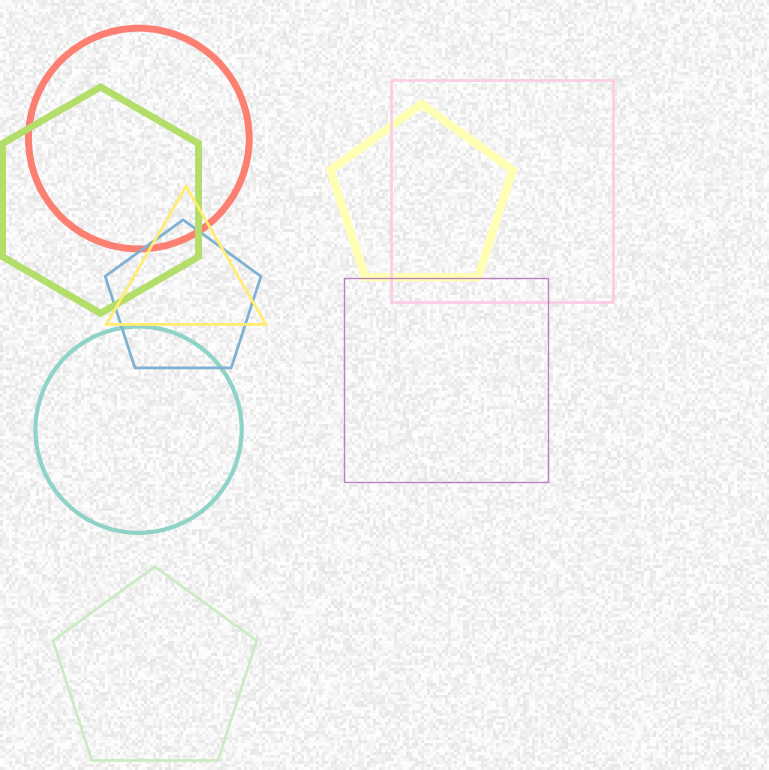[{"shape": "circle", "thickness": 1.5, "radius": 0.67, "center": [0.18, 0.442]}, {"shape": "pentagon", "thickness": 3, "radius": 0.62, "center": [0.547, 0.741]}, {"shape": "circle", "thickness": 2.5, "radius": 0.72, "center": [0.18, 0.82]}, {"shape": "pentagon", "thickness": 1, "radius": 0.53, "center": [0.238, 0.608]}, {"shape": "hexagon", "thickness": 2.5, "radius": 0.73, "center": [0.131, 0.74]}, {"shape": "square", "thickness": 1, "radius": 0.72, "center": [0.652, 0.752]}, {"shape": "square", "thickness": 0.5, "radius": 0.66, "center": [0.579, 0.506]}, {"shape": "pentagon", "thickness": 1, "radius": 0.7, "center": [0.201, 0.125]}, {"shape": "triangle", "thickness": 1, "radius": 0.6, "center": [0.242, 0.639]}]